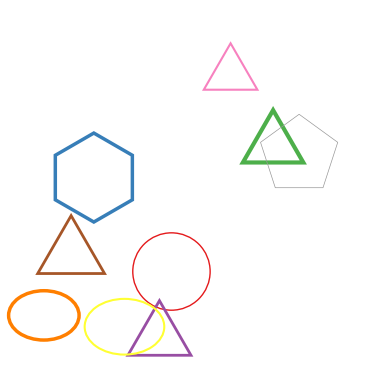[{"shape": "circle", "thickness": 1, "radius": 0.5, "center": [0.445, 0.295]}, {"shape": "hexagon", "thickness": 2.5, "radius": 0.58, "center": [0.244, 0.539]}, {"shape": "triangle", "thickness": 3, "radius": 0.45, "center": [0.709, 0.623]}, {"shape": "triangle", "thickness": 2, "radius": 0.47, "center": [0.414, 0.125]}, {"shape": "oval", "thickness": 2.5, "radius": 0.46, "center": [0.114, 0.181]}, {"shape": "oval", "thickness": 1.5, "radius": 0.52, "center": [0.323, 0.151]}, {"shape": "triangle", "thickness": 2, "radius": 0.5, "center": [0.185, 0.34]}, {"shape": "triangle", "thickness": 1.5, "radius": 0.4, "center": [0.599, 0.807]}, {"shape": "pentagon", "thickness": 0.5, "radius": 0.53, "center": [0.777, 0.598]}]